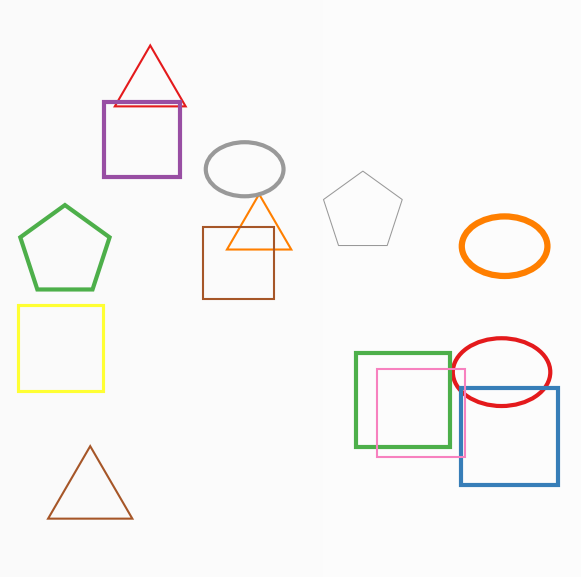[{"shape": "triangle", "thickness": 1, "radius": 0.35, "center": [0.258, 0.85]}, {"shape": "oval", "thickness": 2, "radius": 0.42, "center": [0.863, 0.355]}, {"shape": "square", "thickness": 2, "radius": 0.42, "center": [0.876, 0.244]}, {"shape": "pentagon", "thickness": 2, "radius": 0.4, "center": [0.112, 0.563]}, {"shape": "square", "thickness": 2, "radius": 0.41, "center": [0.693, 0.307]}, {"shape": "square", "thickness": 2, "radius": 0.33, "center": [0.244, 0.757]}, {"shape": "triangle", "thickness": 1, "radius": 0.32, "center": [0.446, 0.599]}, {"shape": "oval", "thickness": 3, "radius": 0.37, "center": [0.868, 0.573]}, {"shape": "square", "thickness": 1.5, "radius": 0.37, "center": [0.104, 0.397]}, {"shape": "triangle", "thickness": 1, "radius": 0.42, "center": [0.155, 0.143]}, {"shape": "square", "thickness": 1, "radius": 0.31, "center": [0.41, 0.544]}, {"shape": "square", "thickness": 1, "radius": 0.38, "center": [0.725, 0.284]}, {"shape": "oval", "thickness": 2, "radius": 0.33, "center": [0.421, 0.706]}, {"shape": "pentagon", "thickness": 0.5, "radius": 0.36, "center": [0.624, 0.632]}]